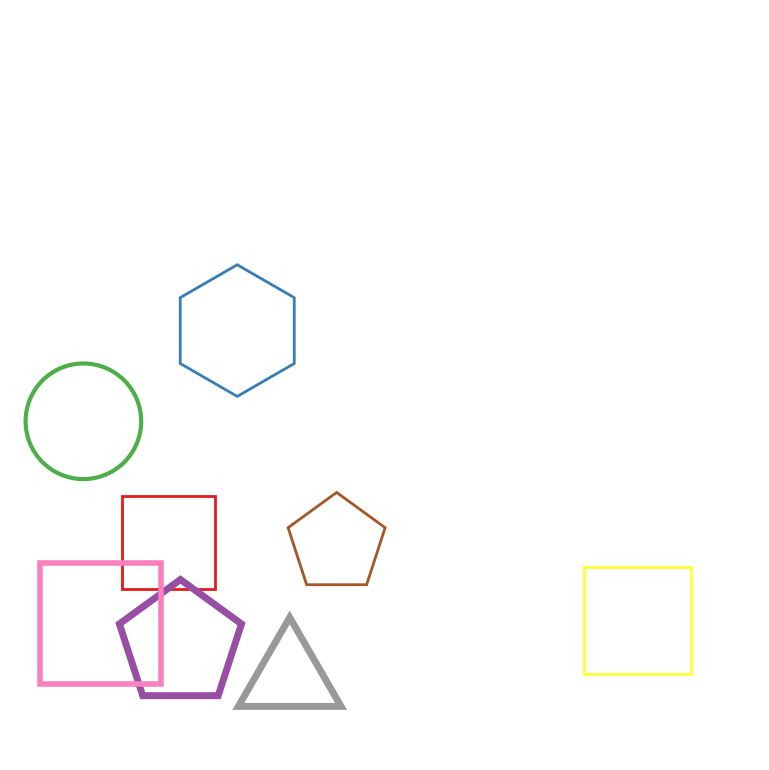[{"shape": "square", "thickness": 1, "radius": 0.3, "center": [0.218, 0.296]}, {"shape": "hexagon", "thickness": 1, "radius": 0.43, "center": [0.308, 0.571]}, {"shape": "circle", "thickness": 1.5, "radius": 0.38, "center": [0.108, 0.453]}, {"shape": "pentagon", "thickness": 2.5, "radius": 0.42, "center": [0.234, 0.164]}, {"shape": "square", "thickness": 1, "radius": 0.35, "center": [0.828, 0.194]}, {"shape": "pentagon", "thickness": 1, "radius": 0.33, "center": [0.437, 0.294]}, {"shape": "square", "thickness": 2, "radius": 0.39, "center": [0.131, 0.191]}, {"shape": "triangle", "thickness": 2.5, "radius": 0.38, "center": [0.376, 0.121]}]